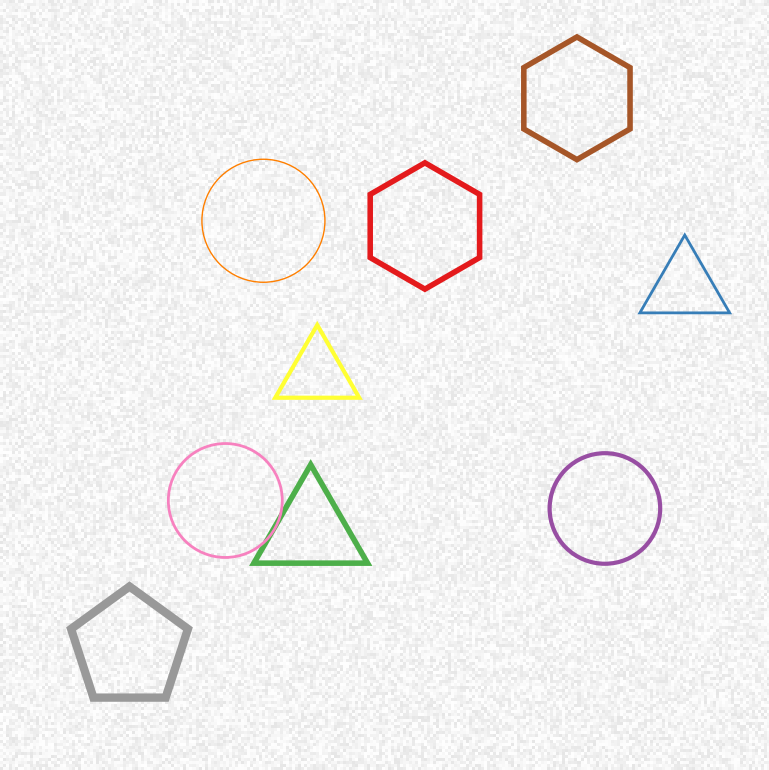[{"shape": "hexagon", "thickness": 2, "radius": 0.41, "center": [0.552, 0.707]}, {"shape": "triangle", "thickness": 1, "radius": 0.34, "center": [0.889, 0.627]}, {"shape": "triangle", "thickness": 2, "radius": 0.43, "center": [0.404, 0.311]}, {"shape": "circle", "thickness": 1.5, "radius": 0.36, "center": [0.786, 0.34]}, {"shape": "circle", "thickness": 0.5, "radius": 0.4, "center": [0.342, 0.713]}, {"shape": "triangle", "thickness": 1.5, "radius": 0.31, "center": [0.412, 0.515]}, {"shape": "hexagon", "thickness": 2, "radius": 0.4, "center": [0.749, 0.872]}, {"shape": "circle", "thickness": 1, "radius": 0.37, "center": [0.293, 0.35]}, {"shape": "pentagon", "thickness": 3, "radius": 0.4, "center": [0.168, 0.159]}]